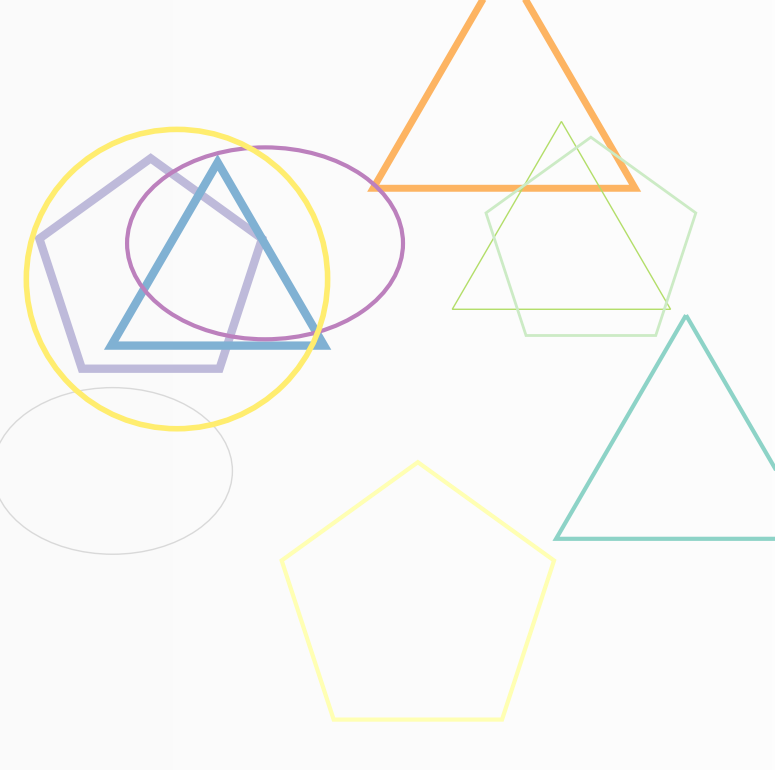[{"shape": "triangle", "thickness": 1.5, "radius": 0.97, "center": [0.885, 0.397]}, {"shape": "pentagon", "thickness": 1.5, "radius": 0.92, "center": [0.539, 0.215]}, {"shape": "pentagon", "thickness": 3, "radius": 0.76, "center": [0.194, 0.643]}, {"shape": "triangle", "thickness": 3, "radius": 0.79, "center": [0.281, 0.63]}, {"shape": "triangle", "thickness": 2.5, "radius": 0.98, "center": [0.651, 0.853]}, {"shape": "triangle", "thickness": 0.5, "radius": 0.81, "center": [0.724, 0.68]}, {"shape": "oval", "thickness": 0.5, "radius": 0.77, "center": [0.145, 0.388]}, {"shape": "oval", "thickness": 1.5, "radius": 0.89, "center": [0.342, 0.684]}, {"shape": "pentagon", "thickness": 1, "radius": 0.71, "center": [0.762, 0.679]}, {"shape": "circle", "thickness": 2, "radius": 0.97, "center": [0.228, 0.638]}]